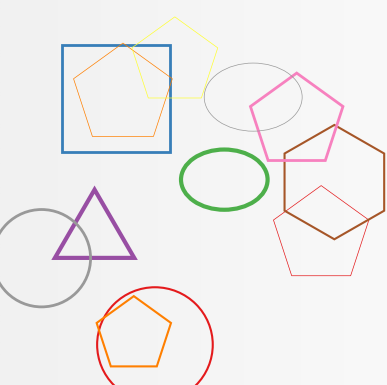[{"shape": "circle", "thickness": 1.5, "radius": 0.75, "center": [0.4, 0.105]}, {"shape": "pentagon", "thickness": 0.5, "radius": 0.65, "center": [0.829, 0.389]}, {"shape": "square", "thickness": 2, "radius": 0.7, "center": [0.3, 0.744]}, {"shape": "oval", "thickness": 3, "radius": 0.56, "center": [0.579, 0.533]}, {"shape": "triangle", "thickness": 3, "radius": 0.59, "center": [0.244, 0.389]}, {"shape": "pentagon", "thickness": 1.5, "radius": 0.5, "center": [0.345, 0.13]}, {"shape": "pentagon", "thickness": 0.5, "radius": 0.67, "center": [0.317, 0.754]}, {"shape": "pentagon", "thickness": 0.5, "radius": 0.58, "center": [0.451, 0.84]}, {"shape": "hexagon", "thickness": 1.5, "radius": 0.74, "center": [0.863, 0.527]}, {"shape": "pentagon", "thickness": 2, "radius": 0.63, "center": [0.766, 0.685]}, {"shape": "circle", "thickness": 2, "radius": 0.63, "center": [0.107, 0.329]}, {"shape": "oval", "thickness": 0.5, "radius": 0.63, "center": [0.653, 0.748]}]